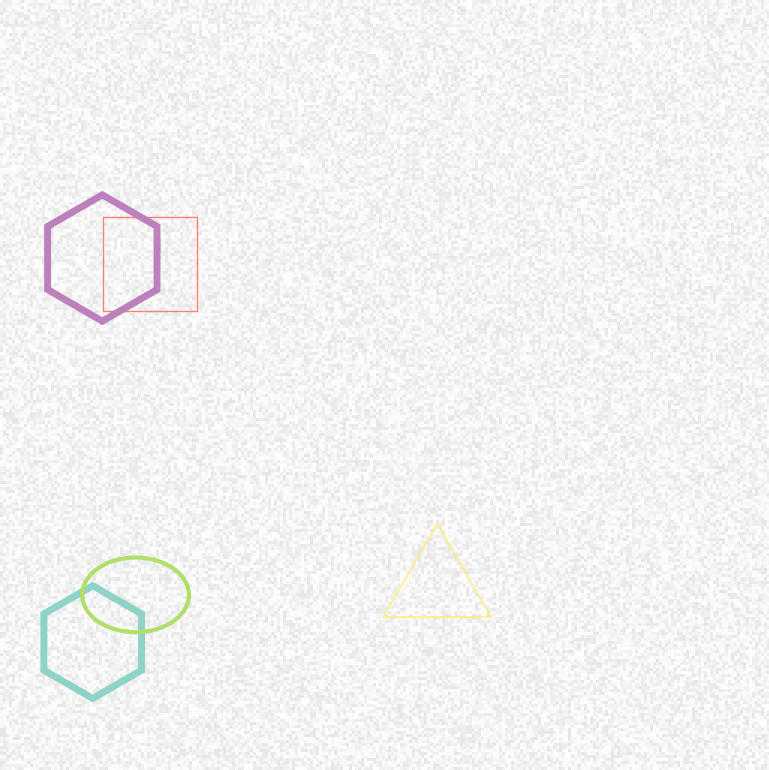[{"shape": "hexagon", "thickness": 2.5, "radius": 0.37, "center": [0.12, 0.166]}, {"shape": "square", "thickness": 0.5, "radius": 0.31, "center": [0.195, 0.657]}, {"shape": "oval", "thickness": 1.5, "radius": 0.35, "center": [0.176, 0.227]}, {"shape": "hexagon", "thickness": 2.5, "radius": 0.41, "center": [0.133, 0.665]}, {"shape": "triangle", "thickness": 0.5, "radius": 0.4, "center": [0.568, 0.239]}]